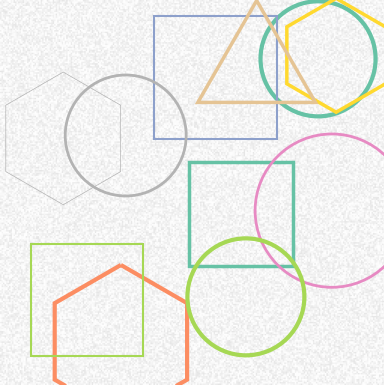[{"shape": "square", "thickness": 2.5, "radius": 0.68, "center": [0.626, 0.444]}, {"shape": "circle", "thickness": 3, "radius": 0.75, "center": [0.826, 0.847]}, {"shape": "hexagon", "thickness": 3, "radius": 0.99, "center": [0.314, 0.113]}, {"shape": "square", "thickness": 1.5, "radius": 0.8, "center": [0.561, 0.799]}, {"shape": "circle", "thickness": 2, "radius": 1.0, "center": [0.862, 0.453]}, {"shape": "circle", "thickness": 3, "radius": 0.76, "center": [0.639, 0.229]}, {"shape": "square", "thickness": 1.5, "radius": 0.73, "center": [0.226, 0.221]}, {"shape": "hexagon", "thickness": 2.5, "radius": 0.74, "center": [0.873, 0.856]}, {"shape": "triangle", "thickness": 2.5, "radius": 0.88, "center": [0.667, 0.822]}, {"shape": "hexagon", "thickness": 0.5, "radius": 0.86, "center": [0.164, 0.641]}, {"shape": "circle", "thickness": 2, "radius": 0.79, "center": [0.326, 0.648]}]